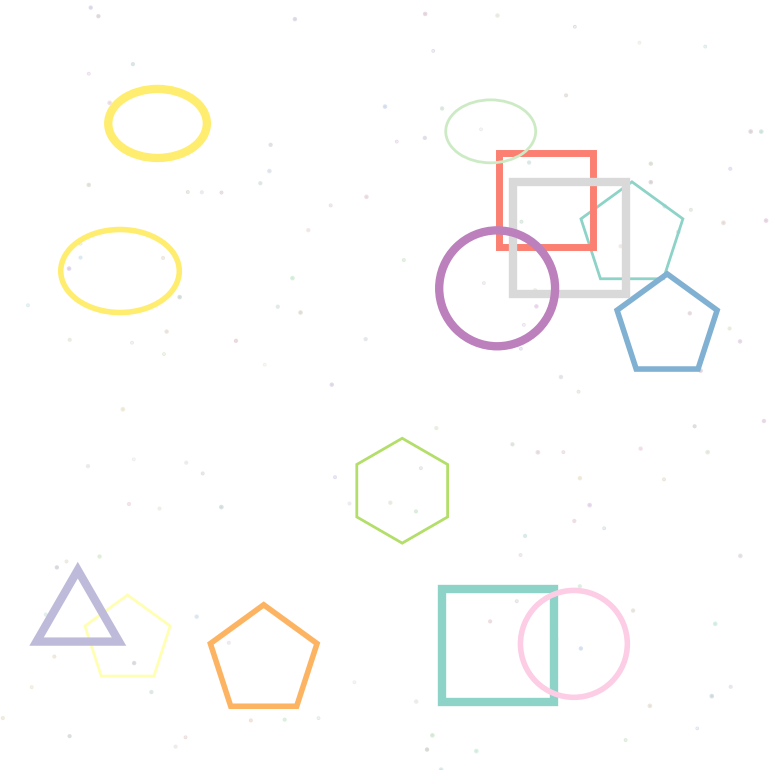[{"shape": "square", "thickness": 3, "radius": 0.36, "center": [0.647, 0.162]}, {"shape": "pentagon", "thickness": 1, "radius": 0.35, "center": [0.821, 0.694]}, {"shape": "pentagon", "thickness": 1, "radius": 0.29, "center": [0.166, 0.169]}, {"shape": "triangle", "thickness": 3, "radius": 0.31, "center": [0.101, 0.198]}, {"shape": "square", "thickness": 2.5, "radius": 0.31, "center": [0.709, 0.74]}, {"shape": "pentagon", "thickness": 2, "radius": 0.34, "center": [0.866, 0.576]}, {"shape": "pentagon", "thickness": 2, "radius": 0.36, "center": [0.342, 0.142]}, {"shape": "hexagon", "thickness": 1, "radius": 0.34, "center": [0.522, 0.363]}, {"shape": "circle", "thickness": 2, "radius": 0.35, "center": [0.745, 0.164]}, {"shape": "square", "thickness": 3, "radius": 0.37, "center": [0.74, 0.691]}, {"shape": "circle", "thickness": 3, "radius": 0.38, "center": [0.646, 0.626]}, {"shape": "oval", "thickness": 1, "radius": 0.29, "center": [0.637, 0.829]}, {"shape": "oval", "thickness": 3, "radius": 0.32, "center": [0.205, 0.84]}, {"shape": "oval", "thickness": 2, "radius": 0.38, "center": [0.156, 0.648]}]